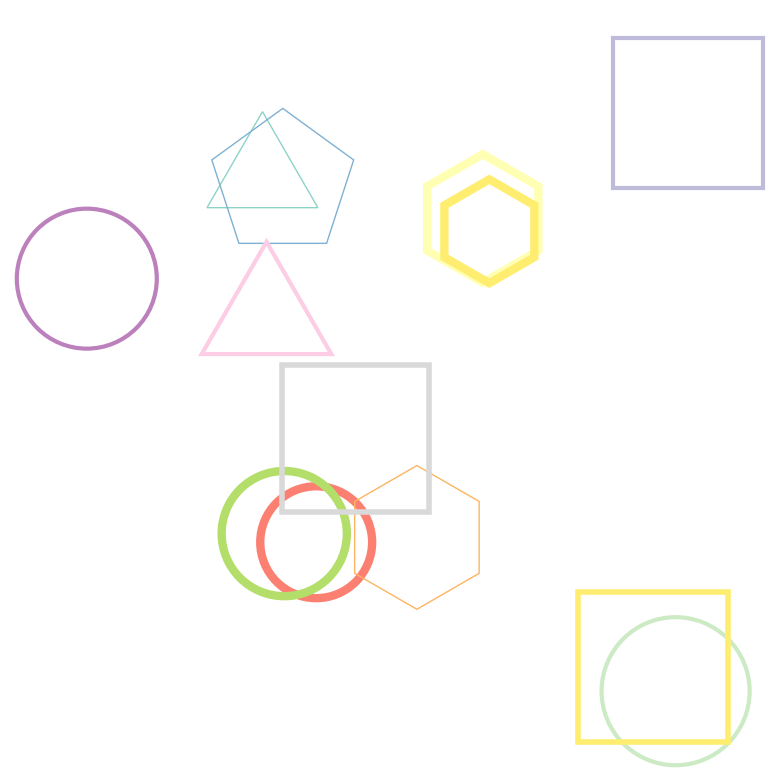[{"shape": "triangle", "thickness": 0.5, "radius": 0.42, "center": [0.341, 0.772]}, {"shape": "hexagon", "thickness": 3, "radius": 0.42, "center": [0.627, 0.716]}, {"shape": "square", "thickness": 1.5, "radius": 0.49, "center": [0.893, 0.853]}, {"shape": "circle", "thickness": 3, "radius": 0.36, "center": [0.411, 0.296]}, {"shape": "pentagon", "thickness": 0.5, "radius": 0.48, "center": [0.367, 0.762]}, {"shape": "hexagon", "thickness": 0.5, "radius": 0.47, "center": [0.541, 0.302]}, {"shape": "circle", "thickness": 3, "radius": 0.41, "center": [0.369, 0.307]}, {"shape": "triangle", "thickness": 1.5, "radius": 0.49, "center": [0.346, 0.589]}, {"shape": "square", "thickness": 2, "radius": 0.48, "center": [0.462, 0.43]}, {"shape": "circle", "thickness": 1.5, "radius": 0.45, "center": [0.113, 0.638]}, {"shape": "circle", "thickness": 1.5, "radius": 0.48, "center": [0.877, 0.102]}, {"shape": "hexagon", "thickness": 3, "radius": 0.34, "center": [0.636, 0.7]}, {"shape": "square", "thickness": 2, "radius": 0.49, "center": [0.848, 0.134]}]